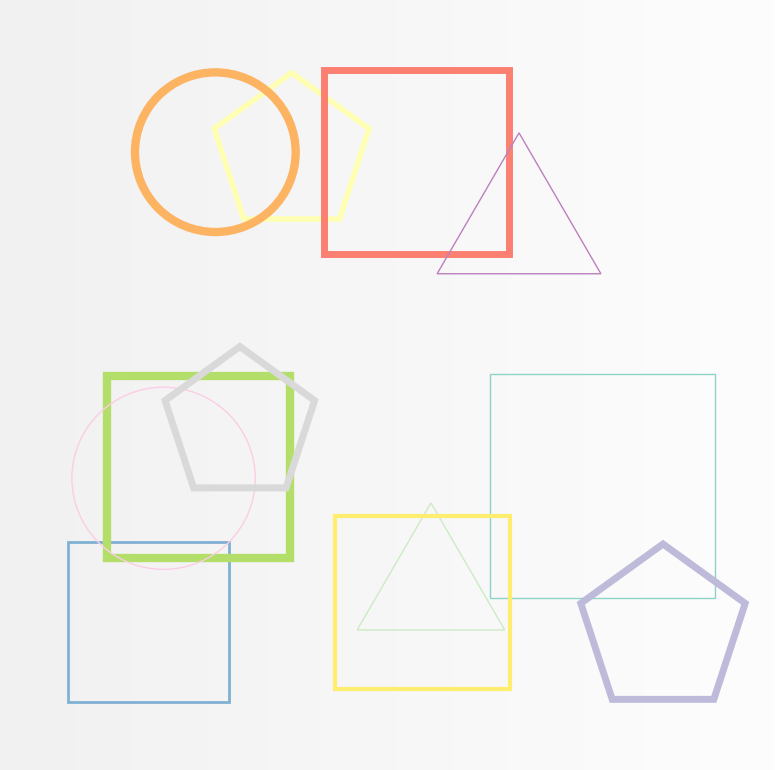[{"shape": "square", "thickness": 0.5, "radius": 0.73, "center": [0.777, 0.369]}, {"shape": "pentagon", "thickness": 2, "radius": 0.53, "center": [0.376, 0.8]}, {"shape": "pentagon", "thickness": 2.5, "radius": 0.56, "center": [0.855, 0.182]}, {"shape": "square", "thickness": 2.5, "radius": 0.6, "center": [0.537, 0.79]}, {"shape": "square", "thickness": 1, "radius": 0.52, "center": [0.192, 0.192]}, {"shape": "circle", "thickness": 3, "radius": 0.52, "center": [0.278, 0.802]}, {"shape": "square", "thickness": 3, "radius": 0.59, "center": [0.256, 0.394]}, {"shape": "circle", "thickness": 0.5, "radius": 0.59, "center": [0.211, 0.379]}, {"shape": "pentagon", "thickness": 2.5, "radius": 0.51, "center": [0.309, 0.448]}, {"shape": "triangle", "thickness": 0.5, "radius": 0.61, "center": [0.67, 0.705]}, {"shape": "triangle", "thickness": 0.5, "radius": 0.55, "center": [0.556, 0.237]}, {"shape": "square", "thickness": 1.5, "radius": 0.56, "center": [0.545, 0.218]}]